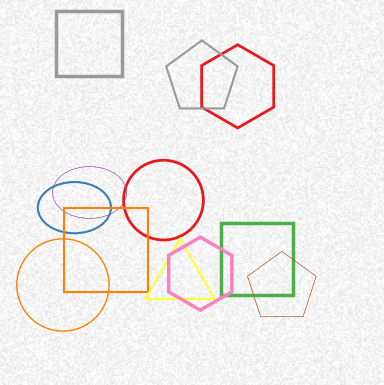[{"shape": "circle", "thickness": 2, "radius": 0.52, "center": [0.425, 0.48]}, {"shape": "hexagon", "thickness": 2, "radius": 0.54, "center": [0.617, 0.776]}, {"shape": "oval", "thickness": 1.5, "radius": 0.48, "center": [0.193, 0.461]}, {"shape": "square", "thickness": 2.5, "radius": 0.47, "center": [0.668, 0.327]}, {"shape": "oval", "thickness": 0.5, "radius": 0.48, "center": [0.233, 0.5]}, {"shape": "square", "thickness": 1.5, "radius": 0.55, "center": [0.276, 0.35]}, {"shape": "circle", "thickness": 1, "radius": 0.6, "center": [0.163, 0.26]}, {"shape": "triangle", "thickness": 1.5, "radius": 0.52, "center": [0.468, 0.275]}, {"shape": "pentagon", "thickness": 0.5, "radius": 0.47, "center": [0.732, 0.253]}, {"shape": "hexagon", "thickness": 2.5, "radius": 0.47, "center": [0.52, 0.289]}, {"shape": "pentagon", "thickness": 1.5, "radius": 0.49, "center": [0.524, 0.797]}, {"shape": "square", "thickness": 2.5, "radius": 0.42, "center": [0.231, 0.887]}]